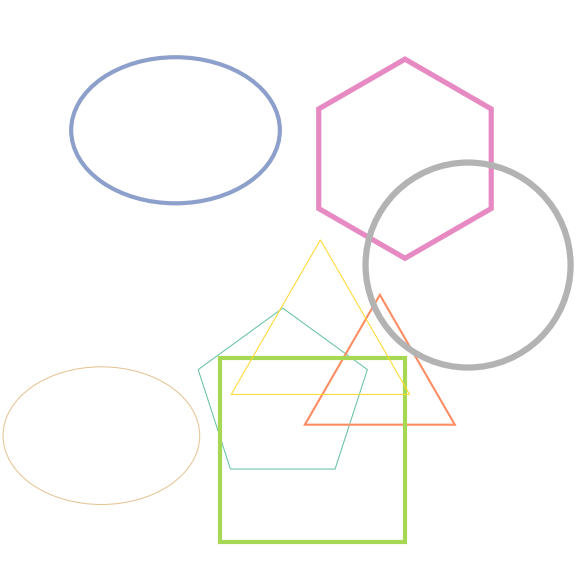[{"shape": "pentagon", "thickness": 0.5, "radius": 0.77, "center": [0.49, 0.312]}, {"shape": "triangle", "thickness": 1, "radius": 0.75, "center": [0.658, 0.339]}, {"shape": "oval", "thickness": 2, "radius": 0.9, "center": [0.304, 0.774]}, {"shape": "hexagon", "thickness": 2.5, "radius": 0.86, "center": [0.701, 0.724]}, {"shape": "square", "thickness": 2, "radius": 0.8, "center": [0.541, 0.219]}, {"shape": "triangle", "thickness": 0.5, "radius": 0.89, "center": [0.555, 0.405]}, {"shape": "oval", "thickness": 0.5, "radius": 0.85, "center": [0.176, 0.245]}, {"shape": "circle", "thickness": 3, "radius": 0.89, "center": [0.811, 0.54]}]